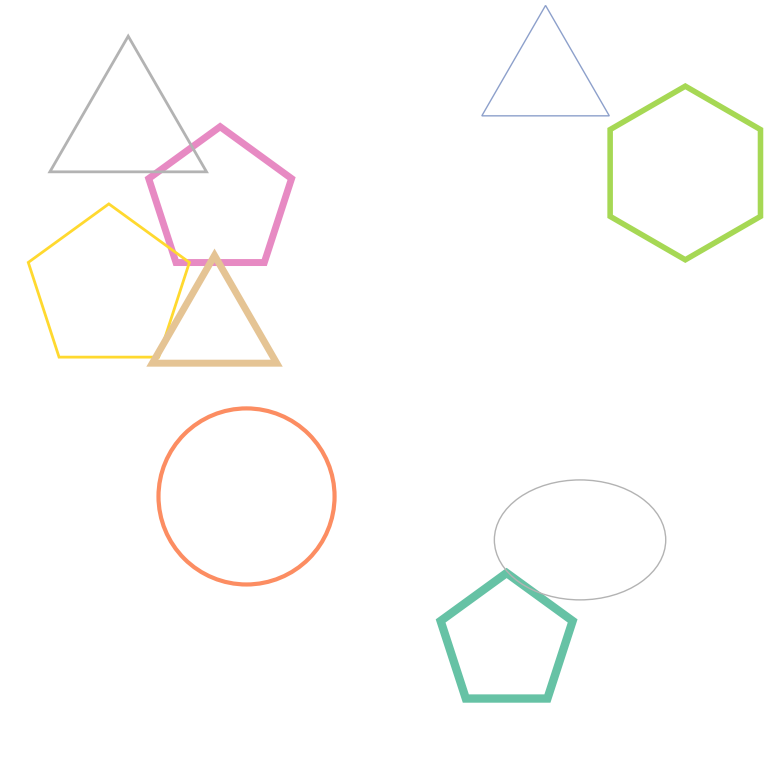[{"shape": "pentagon", "thickness": 3, "radius": 0.45, "center": [0.658, 0.166]}, {"shape": "circle", "thickness": 1.5, "radius": 0.57, "center": [0.32, 0.355]}, {"shape": "triangle", "thickness": 0.5, "radius": 0.48, "center": [0.709, 0.897]}, {"shape": "pentagon", "thickness": 2.5, "radius": 0.49, "center": [0.286, 0.738]}, {"shape": "hexagon", "thickness": 2, "radius": 0.56, "center": [0.89, 0.775]}, {"shape": "pentagon", "thickness": 1, "radius": 0.55, "center": [0.141, 0.625]}, {"shape": "triangle", "thickness": 2.5, "radius": 0.47, "center": [0.279, 0.575]}, {"shape": "oval", "thickness": 0.5, "radius": 0.56, "center": [0.753, 0.299]}, {"shape": "triangle", "thickness": 1, "radius": 0.59, "center": [0.166, 0.836]}]